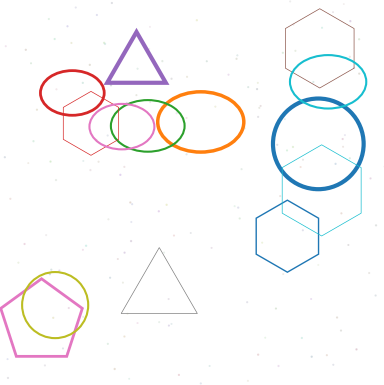[{"shape": "hexagon", "thickness": 1, "radius": 0.47, "center": [0.746, 0.387]}, {"shape": "circle", "thickness": 3, "radius": 0.59, "center": [0.827, 0.626]}, {"shape": "oval", "thickness": 2.5, "radius": 0.56, "center": [0.521, 0.683]}, {"shape": "oval", "thickness": 1.5, "radius": 0.48, "center": [0.384, 0.673]}, {"shape": "hexagon", "thickness": 0.5, "radius": 0.42, "center": [0.236, 0.68]}, {"shape": "oval", "thickness": 2, "radius": 0.41, "center": [0.188, 0.759]}, {"shape": "triangle", "thickness": 3, "radius": 0.44, "center": [0.355, 0.829]}, {"shape": "hexagon", "thickness": 0.5, "radius": 0.51, "center": [0.83, 0.874]}, {"shape": "pentagon", "thickness": 2, "radius": 0.56, "center": [0.108, 0.165]}, {"shape": "oval", "thickness": 1.5, "radius": 0.42, "center": [0.317, 0.671]}, {"shape": "triangle", "thickness": 0.5, "radius": 0.57, "center": [0.414, 0.243]}, {"shape": "circle", "thickness": 1.5, "radius": 0.43, "center": [0.143, 0.208]}, {"shape": "hexagon", "thickness": 0.5, "radius": 0.59, "center": [0.836, 0.505]}, {"shape": "oval", "thickness": 1.5, "radius": 0.5, "center": [0.852, 0.788]}]